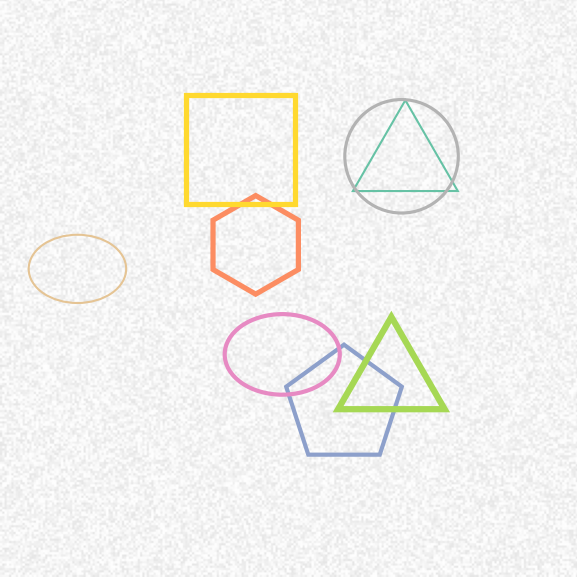[{"shape": "triangle", "thickness": 1, "radius": 0.52, "center": [0.702, 0.721]}, {"shape": "hexagon", "thickness": 2.5, "radius": 0.43, "center": [0.443, 0.575]}, {"shape": "pentagon", "thickness": 2, "radius": 0.53, "center": [0.596, 0.297]}, {"shape": "oval", "thickness": 2, "radius": 0.5, "center": [0.489, 0.385]}, {"shape": "triangle", "thickness": 3, "radius": 0.53, "center": [0.678, 0.344]}, {"shape": "square", "thickness": 2.5, "radius": 0.47, "center": [0.416, 0.741]}, {"shape": "oval", "thickness": 1, "radius": 0.42, "center": [0.134, 0.534]}, {"shape": "circle", "thickness": 1.5, "radius": 0.49, "center": [0.695, 0.728]}]